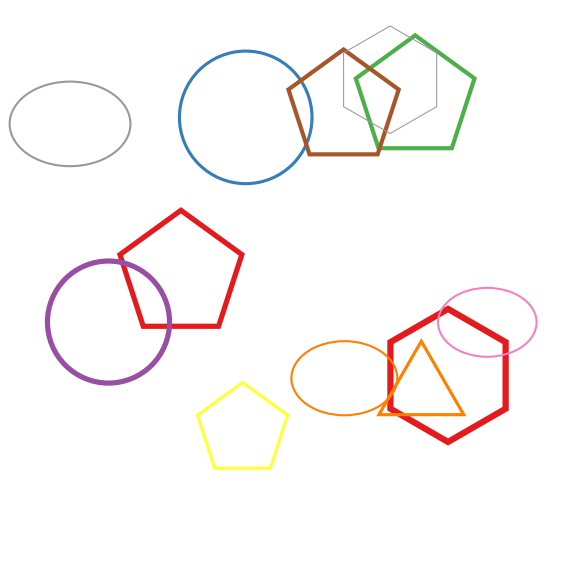[{"shape": "hexagon", "thickness": 3, "radius": 0.58, "center": [0.776, 0.349]}, {"shape": "pentagon", "thickness": 2.5, "radius": 0.55, "center": [0.313, 0.524]}, {"shape": "circle", "thickness": 1.5, "radius": 0.57, "center": [0.425, 0.796]}, {"shape": "pentagon", "thickness": 2, "radius": 0.54, "center": [0.719, 0.83]}, {"shape": "circle", "thickness": 2.5, "radius": 0.53, "center": [0.188, 0.441]}, {"shape": "triangle", "thickness": 1.5, "radius": 0.42, "center": [0.73, 0.323]}, {"shape": "oval", "thickness": 1, "radius": 0.46, "center": [0.596, 0.344]}, {"shape": "pentagon", "thickness": 1.5, "radius": 0.41, "center": [0.42, 0.255]}, {"shape": "pentagon", "thickness": 2, "radius": 0.5, "center": [0.595, 0.813]}, {"shape": "oval", "thickness": 1, "radius": 0.43, "center": [0.844, 0.441]}, {"shape": "hexagon", "thickness": 0.5, "radius": 0.47, "center": [0.676, 0.861]}, {"shape": "oval", "thickness": 1, "radius": 0.52, "center": [0.121, 0.785]}]